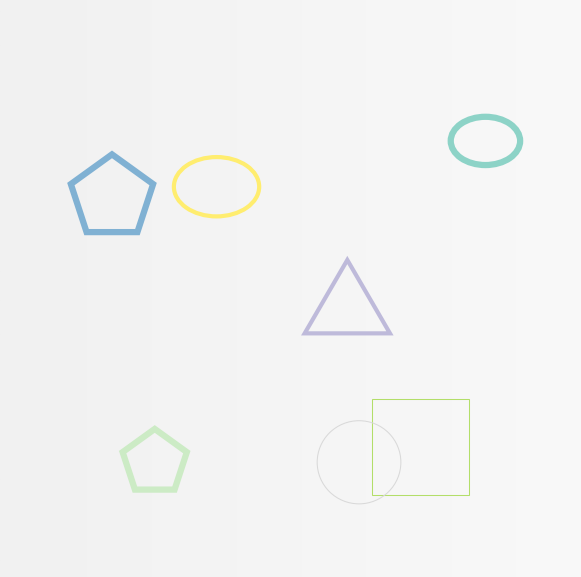[{"shape": "oval", "thickness": 3, "radius": 0.3, "center": [0.835, 0.755]}, {"shape": "triangle", "thickness": 2, "radius": 0.42, "center": [0.598, 0.464]}, {"shape": "pentagon", "thickness": 3, "radius": 0.37, "center": [0.193, 0.657]}, {"shape": "square", "thickness": 0.5, "radius": 0.42, "center": [0.723, 0.225]}, {"shape": "circle", "thickness": 0.5, "radius": 0.36, "center": [0.618, 0.199]}, {"shape": "pentagon", "thickness": 3, "radius": 0.29, "center": [0.266, 0.198]}, {"shape": "oval", "thickness": 2, "radius": 0.37, "center": [0.373, 0.676]}]